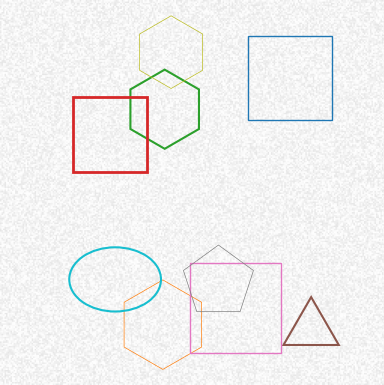[{"shape": "square", "thickness": 1, "radius": 0.55, "center": [0.753, 0.797]}, {"shape": "hexagon", "thickness": 0.5, "radius": 0.58, "center": [0.423, 0.157]}, {"shape": "hexagon", "thickness": 1.5, "radius": 0.51, "center": [0.428, 0.716]}, {"shape": "square", "thickness": 2, "radius": 0.49, "center": [0.286, 0.651]}, {"shape": "triangle", "thickness": 1.5, "radius": 0.41, "center": [0.808, 0.145]}, {"shape": "square", "thickness": 1, "radius": 0.59, "center": [0.612, 0.2]}, {"shape": "pentagon", "thickness": 0.5, "radius": 0.48, "center": [0.567, 0.268]}, {"shape": "hexagon", "thickness": 0.5, "radius": 0.47, "center": [0.444, 0.865]}, {"shape": "oval", "thickness": 1.5, "radius": 0.6, "center": [0.299, 0.274]}]